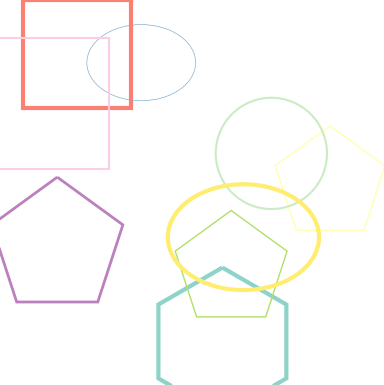[{"shape": "hexagon", "thickness": 3, "radius": 0.96, "center": [0.578, 0.113]}, {"shape": "pentagon", "thickness": 1, "radius": 0.75, "center": [0.857, 0.523]}, {"shape": "square", "thickness": 3, "radius": 0.7, "center": [0.201, 0.86]}, {"shape": "oval", "thickness": 0.5, "radius": 0.71, "center": [0.367, 0.837]}, {"shape": "pentagon", "thickness": 1, "radius": 0.76, "center": [0.6, 0.3]}, {"shape": "square", "thickness": 1.5, "radius": 0.85, "center": [0.114, 0.732]}, {"shape": "pentagon", "thickness": 2, "radius": 0.9, "center": [0.149, 0.361]}, {"shape": "circle", "thickness": 1.5, "radius": 0.72, "center": [0.705, 0.602]}, {"shape": "oval", "thickness": 3, "radius": 0.98, "center": [0.632, 0.384]}]